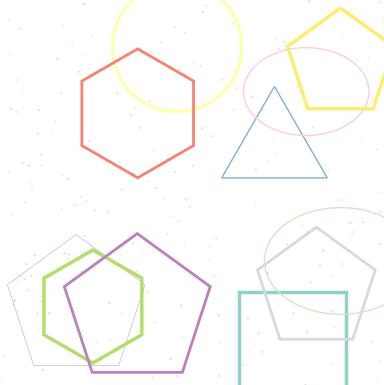[{"shape": "square", "thickness": 2.5, "radius": 0.69, "center": [0.76, 0.104]}, {"shape": "circle", "thickness": 2.5, "radius": 0.84, "center": [0.46, 0.878]}, {"shape": "pentagon", "thickness": 0.5, "radius": 0.94, "center": [0.198, 0.203]}, {"shape": "hexagon", "thickness": 2, "radius": 0.84, "center": [0.358, 0.706]}, {"shape": "triangle", "thickness": 1, "radius": 0.79, "center": [0.713, 0.617]}, {"shape": "hexagon", "thickness": 2.5, "radius": 0.73, "center": [0.241, 0.204]}, {"shape": "oval", "thickness": 1, "radius": 0.82, "center": [0.795, 0.762]}, {"shape": "pentagon", "thickness": 2, "radius": 0.8, "center": [0.822, 0.249]}, {"shape": "pentagon", "thickness": 2, "radius": 1.0, "center": [0.357, 0.194]}, {"shape": "oval", "thickness": 1, "radius": 0.99, "center": [0.885, 0.322]}, {"shape": "pentagon", "thickness": 2.5, "radius": 0.72, "center": [0.884, 0.835]}]